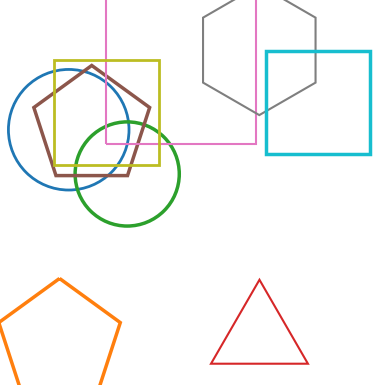[{"shape": "circle", "thickness": 2, "radius": 0.78, "center": [0.178, 0.663]}, {"shape": "pentagon", "thickness": 2.5, "radius": 0.83, "center": [0.155, 0.111]}, {"shape": "circle", "thickness": 2.5, "radius": 0.68, "center": [0.33, 0.548]}, {"shape": "triangle", "thickness": 1.5, "radius": 0.73, "center": [0.674, 0.128]}, {"shape": "pentagon", "thickness": 2.5, "radius": 0.79, "center": [0.238, 0.672]}, {"shape": "square", "thickness": 1.5, "radius": 0.98, "center": [0.47, 0.822]}, {"shape": "hexagon", "thickness": 1.5, "radius": 0.84, "center": [0.673, 0.87]}, {"shape": "square", "thickness": 2, "radius": 0.68, "center": [0.277, 0.708]}, {"shape": "square", "thickness": 2.5, "radius": 0.67, "center": [0.825, 0.734]}]